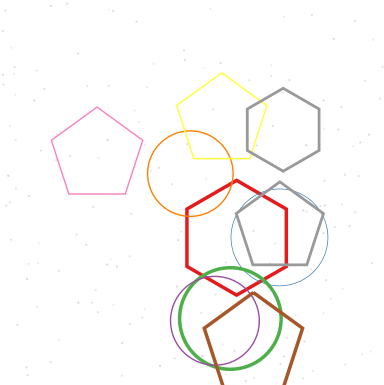[{"shape": "hexagon", "thickness": 2.5, "radius": 0.75, "center": [0.615, 0.382]}, {"shape": "circle", "thickness": 0.5, "radius": 0.63, "center": [0.726, 0.383]}, {"shape": "circle", "thickness": 2.5, "radius": 0.66, "center": [0.598, 0.173]}, {"shape": "circle", "thickness": 1, "radius": 0.58, "center": [0.558, 0.167]}, {"shape": "circle", "thickness": 1, "radius": 0.56, "center": [0.494, 0.549]}, {"shape": "pentagon", "thickness": 1, "radius": 0.62, "center": [0.576, 0.688]}, {"shape": "pentagon", "thickness": 2.5, "radius": 0.67, "center": [0.658, 0.106]}, {"shape": "pentagon", "thickness": 1, "radius": 0.62, "center": [0.252, 0.597]}, {"shape": "hexagon", "thickness": 2, "radius": 0.54, "center": [0.736, 0.663]}, {"shape": "pentagon", "thickness": 2, "radius": 0.6, "center": [0.727, 0.408]}]